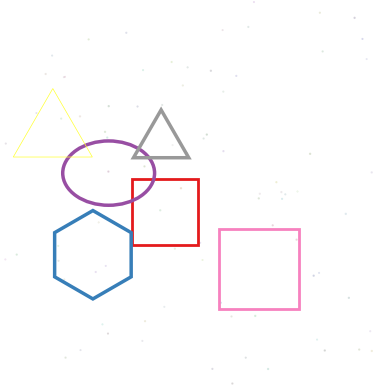[{"shape": "square", "thickness": 2, "radius": 0.43, "center": [0.428, 0.45]}, {"shape": "hexagon", "thickness": 2.5, "radius": 0.57, "center": [0.241, 0.338]}, {"shape": "oval", "thickness": 2.5, "radius": 0.6, "center": [0.282, 0.55]}, {"shape": "triangle", "thickness": 0.5, "radius": 0.59, "center": [0.137, 0.651]}, {"shape": "square", "thickness": 2, "radius": 0.52, "center": [0.672, 0.301]}, {"shape": "triangle", "thickness": 2.5, "radius": 0.41, "center": [0.418, 0.632]}]